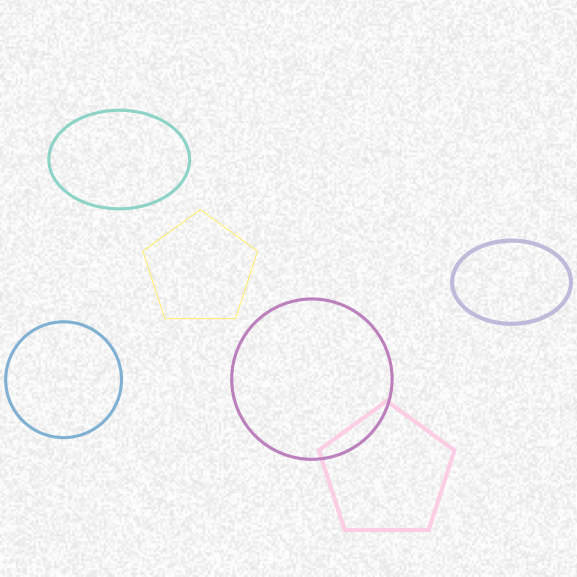[{"shape": "oval", "thickness": 1.5, "radius": 0.61, "center": [0.206, 0.723]}, {"shape": "oval", "thickness": 2, "radius": 0.51, "center": [0.886, 0.51]}, {"shape": "circle", "thickness": 1.5, "radius": 0.5, "center": [0.11, 0.342]}, {"shape": "pentagon", "thickness": 2, "radius": 0.62, "center": [0.67, 0.181]}, {"shape": "circle", "thickness": 1.5, "radius": 0.69, "center": [0.54, 0.343]}, {"shape": "pentagon", "thickness": 0.5, "radius": 0.52, "center": [0.347, 0.532]}]